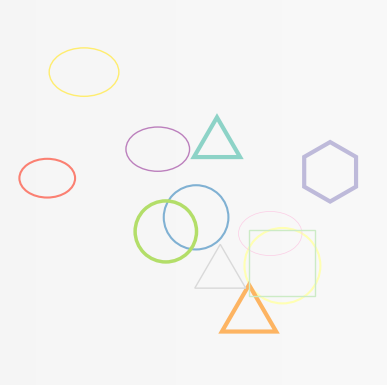[{"shape": "triangle", "thickness": 3, "radius": 0.34, "center": [0.56, 0.626]}, {"shape": "circle", "thickness": 1.5, "radius": 0.49, "center": [0.729, 0.31]}, {"shape": "hexagon", "thickness": 3, "radius": 0.39, "center": [0.852, 0.554]}, {"shape": "oval", "thickness": 1.5, "radius": 0.36, "center": [0.122, 0.537]}, {"shape": "circle", "thickness": 1.5, "radius": 0.42, "center": [0.506, 0.435]}, {"shape": "triangle", "thickness": 3, "radius": 0.4, "center": [0.643, 0.179]}, {"shape": "circle", "thickness": 2.5, "radius": 0.4, "center": [0.428, 0.399]}, {"shape": "oval", "thickness": 0.5, "radius": 0.41, "center": [0.697, 0.393]}, {"shape": "triangle", "thickness": 1, "radius": 0.38, "center": [0.568, 0.289]}, {"shape": "oval", "thickness": 1, "radius": 0.41, "center": [0.407, 0.613]}, {"shape": "square", "thickness": 1, "radius": 0.43, "center": [0.728, 0.317]}, {"shape": "oval", "thickness": 1, "radius": 0.45, "center": [0.217, 0.813]}]